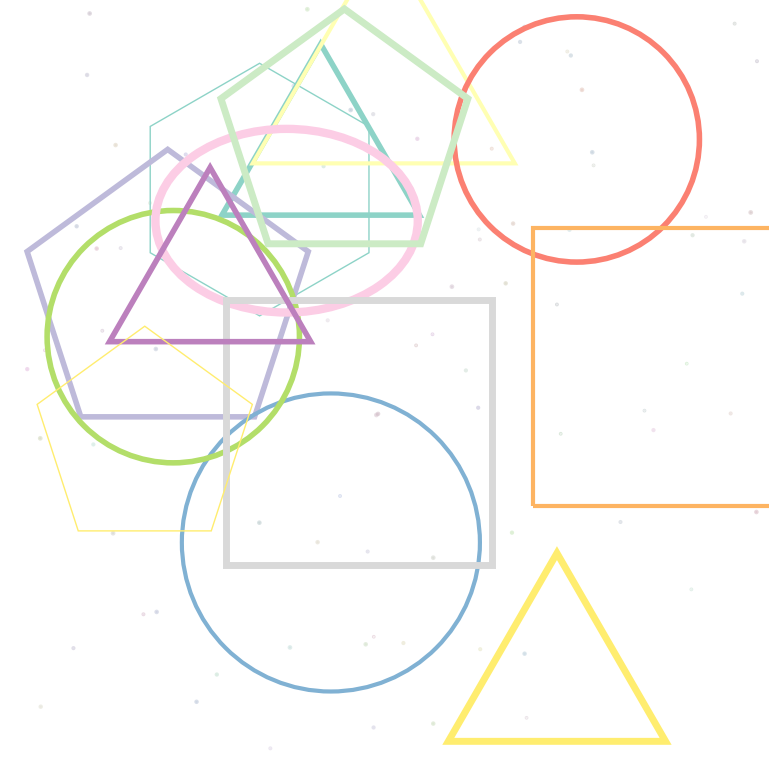[{"shape": "triangle", "thickness": 2, "radius": 0.74, "center": [0.416, 0.795]}, {"shape": "hexagon", "thickness": 0.5, "radius": 0.82, "center": [0.337, 0.754]}, {"shape": "triangle", "thickness": 1.5, "radius": 0.98, "center": [0.498, 0.886]}, {"shape": "pentagon", "thickness": 2, "radius": 0.96, "center": [0.218, 0.614]}, {"shape": "circle", "thickness": 2, "radius": 0.8, "center": [0.749, 0.819]}, {"shape": "circle", "thickness": 1.5, "radius": 0.97, "center": [0.43, 0.295]}, {"shape": "square", "thickness": 1.5, "radius": 0.9, "center": [0.872, 0.523]}, {"shape": "circle", "thickness": 2, "radius": 0.82, "center": [0.225, 0.563]}, {"shape": "oval", "thickness": 3, "radius": 0.85, "center": [0.372, 0.713]}, {"shape": "square", "thickness": 2.5, "radius": 0.86, "center": [0.467, 0.438]}, {"shape": "triangle", "thickness": 2, "radius": 0.75, "center": [0.273, 0.632]}, {"shape": "pentagon", "thickness": 2.5, "radius": 0.84, "center": [0.447, 0.82]}, {"shape": "pentagon", "thickness": 0.5, "radius": 0.73, "center": [0.188, 0.429]}, {"shape": "triangle", "thickness": 2.5, "radius": 0.81, "center": [0.723, 0.119]}]